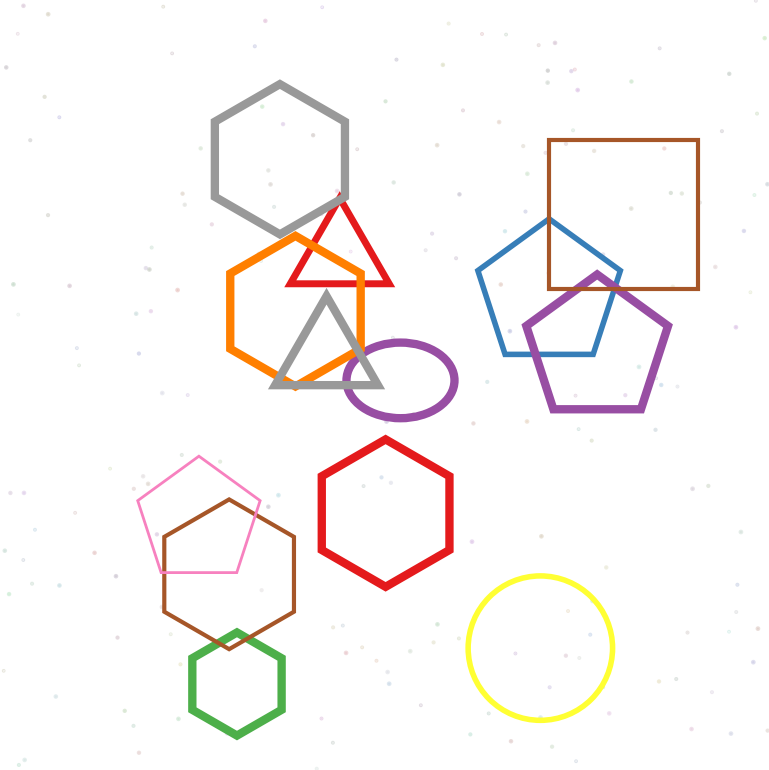[{"shape": "hexagon", "thickness": 3, "radius": 0.48, "center": [0.501, 0.334]}, {"shape": "triangle", "thickness": 2.5, "radius": 0.37, "center": [0.441, 0.669]}, {"shape": "pentagon", "thickness": 2, "radius": 0.49, "center": [0.713, 0.618]}, {"shape": "hexagon", "thickness": 3, "radius": 0.33, "center": [0.308, 0.112]}, {"shape": "oval", "thickness": 3, "radius": 0.35, "center": [0.52, 0.506]}, {"shape": "pentagon", "thickness": 3, "radius": 0.48, "center": [0.776, 0.547]}, {"shape": "hexagon", "thickness": 3, "radius": 0.49, "center": [0.384, 0.596]}, {"shape": "circle", "thickness": 2, "radius": 0.47, "center": [0.702, 0.158]}, {"shape": "square", "thickness": 1.5, "radius": 0.48, "center": [0.809, 0.721]}, {"shape": "hexagon", "thickness": 1.5, "radius": 0.49, "center": [0.298, 0.254]}, {"shape": "pentagon", "thickness": 1, "radius": 0.42, "center": [0.258, 0.324]}, {"shape": "hexagon", "thickness": 3, "radius": 0.49, "center": [0.364, 0.793]}, {"shape": "triangle", "thickness": 3, "radius": 0.39, "center": [0.424, 0.538]}]